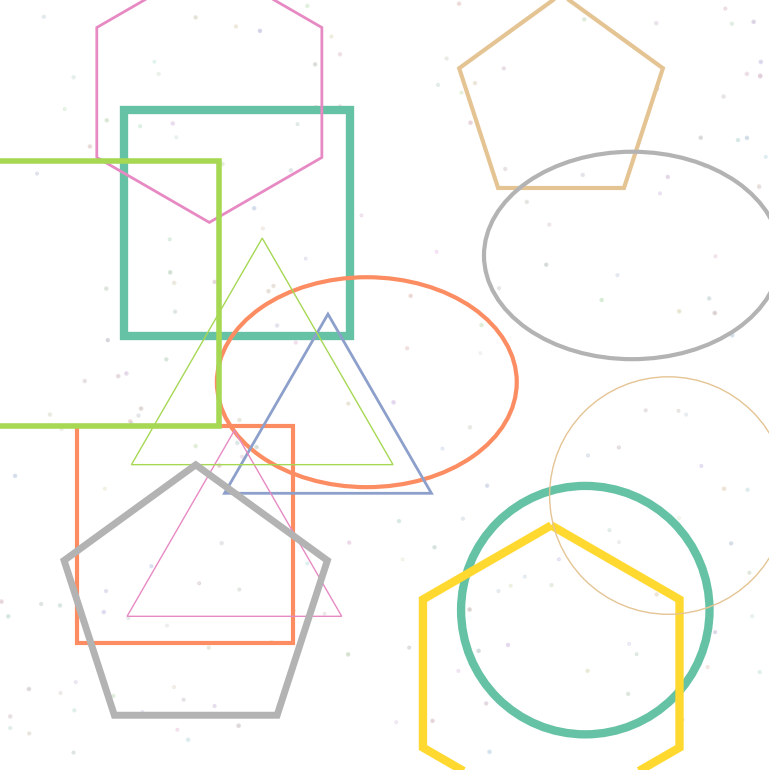[{"shape": "square", "thickness": 3, "radius": 0.73, "center": [0.308, 0.71]}, {"shape": "circle", "thickness": 3, "radius": 0.81, "center": [0.76, 0.208]}, {"shape": "square", "thickness": 1.5, "radius": 0.7, "center": [0.241, 0.306]}, {"shape": "oval", "thickness": 1.5, "radius": 0.97, "center": [0.476, 0.504]}, {"shape": "triangle", "thickness": 1, "radius": 0.78, "center": [0.426, 0.437]}, {"shape": "hexagon", "thickness": 1, "radius": 0.84, "center": [0.272, 0.88]}, {"shape": "triangle", "thickness": 0.5, "radius": 0.8, "center": [0.304, 0.28]}, {"shape": "triangle", "thickness": 0.5, "radius": 0.98, "center": [0.341, 0.495]}, {"shape": "square", "thickness": 2, "radius": 0.86, "center": [0.112, 0.619]}, {"shape": "hexagon", "thickness": 3, "radius": 0.96, "center": [0.716, 0.125]}, {"shape": "circle", "thickness": 0.5, "radius": 0.77, "center": [0.868, 0.356]}, {"shape": "pentagon", "thickness": 1.5, "radius": 0.7, "center": [0.729, 0.868]}, {"shape": "pentagon", "thickness": 2.5, "radius": 0.9, "center": [0.254, 0.217]}, {"shape": "oval", "thickness": 1.5, "radius": 0.96, "center": [0.821, 0.668]}]